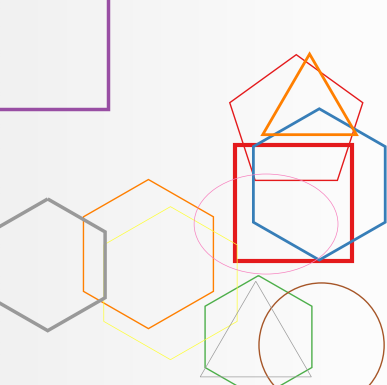[{"shape": "square", "thickness": 3, "radius": 0.75, "center": [0.757, 0.473]}, {"shape": "pentagon", "thickness": 1, "radius": 0.9, "center": [0.765, 0.677]}, {"shape": "hexagon", "thickness": 2, "radius": 0.98, "center": [0.824, 0.521]}, {"shape": "hexagon", "thickness": 1, "radius": 0.8, "center": [0.667, 0.125]}, {"shape": "square", "thickness": 2.5, "radius": 0.75, "center": [0.127, 0.868]}, {"shape": "hexagon", "thickness": 1, "radius": 0.97, "center": [0.383, 0.34]}, {"shape": "triangle", "thickness": 2, "radius": 0.7, "center": [0.799, 0.72]}, {"shape": "hexagon", "thickness": 0.5, "radius": 0.99, "center": [0.44, 0.265]}, {"shape": "circle", "thickness": 1, "radius": 0.81, "center": [0.83, 0.104]}, {"shape": "oval", "thickness": 0.5, "radius": 0.93, "center": [0.687, 0.418]}, {"shape": "triangle", "thickness": 0.5, "radius": 0.83, "center": [0.66, 0.104]}, {"shape": "hexagon", "thickness": 2.5, "radius": 0.86, "center": [0.123, 0.312]}]